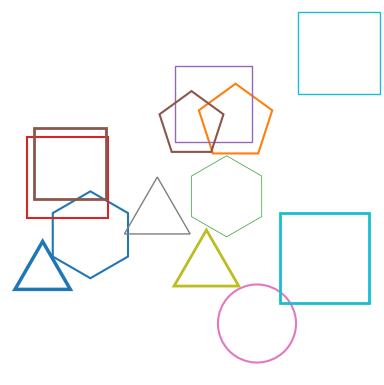[{"shape": "hexagon", "thickness": 1.5, "radius": 0.56, "center": [0.235, 0.39]}, {"shape": "triangle", "thickness": 2.5, "radius": 0.41, "center": [0.111, 0.29]}, {"shape": "pentagon", "thickness": 1.5, "radius": 0.5, "center": [0.612, 0.682]}, {"shape": "hexagon", "thickness": 0.5, "radius": 0.53, "center": [0.589, 0.49]}, {"shape": "square", "thickness": 1.5, "radius": 0.53, "center": [0.176, 0.54]}, {"shape": "square", "thickness": 1, "radius": 0.5, "center": [0.554, 0.73]}, {"shape": "pentagon", "thickness": 1.5, "radius": 0.44, "center": [0.497, 0.676]}, {"shape": "square", "thickness": 2, "radius": 0.46, "center": [0.182, 0.575]}, {"shape": "circle", "thickness": 1.5, "radius": 0.51, "center": [0.667, 0.16]}, {"shape": "triangle", "thickness": 1, "radius": 0.49, "center": [0.409, 0.442]}, {"shape": "triangle", "thickness": 2, "radius": 0.49, "center": [0.536, 0.305]}, {"shape": "square", "thickness": 2, "radius": 0.58, "center": [0.844, 0.33]}, {"shape": "square", "thickness": 1, "radius": 0.53, "center": [0.88, 0.863]}]